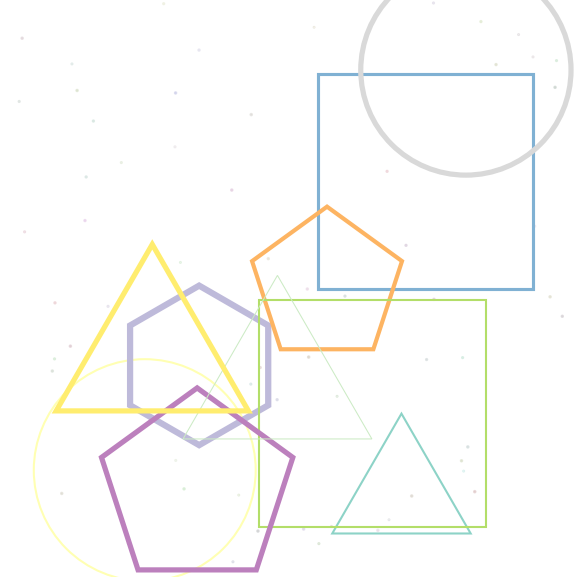[{"shape": "triangle", "thickness": 1, "radius": 0.69, "center": [0.695, 0.145]}, {"shape": "circle", "thickness": 1, "radius": 0.96, "center": [0.251, 0.185]}, {"shape": "hexagon", "thickness": 3, "radius": 0.69, "center": [0.345, 0.366]}, {"shape": "square", "thickness": 1.5, "radius": 0.93, "center": [0.737, 0.685]}, {"shape": "pentagon", "thickness": 2, "radius": 0.68, "center": [0.566, 0.505]}, {"shape": "square", "thickness": 1, "radius": 0.98, "center": [0.645, 0.283]}, {"shape": "circle", "thickness": 2.5, "radius": 0.91, "center": [0.807, 0.878]}, {"shape": "pentagon", "thickness": 2.5, "radius": 0.87, "center": [0.341, 0.153]}, {"shape": "triangle", "thickness": 0.5, "radius": 0.94, "center": [0.48, 0.333]}, {"shape": "triangle", "thickness": 2.5, "radius": 0.96, "center": [0.264, 0.384]}]